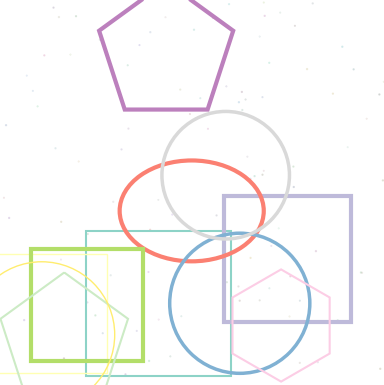[{"shape": "square", "thickness": 1.5, "radius": 0.94, "center": [0.413, 0.211]}, {"shape": "square", "thickness": 1, "radius": 0.78, "center": [0.122, 0.186]}, {"shape": "square", "thickness": 3, "radius": 0.82, "center": [0.747, 0.327]}, {"shape": "oval", "thickness": 3, "radius": 0.94, "center": [0.498, 0.452]}, {"shape": "circle", "thickness": 2.5, "radius": 0.91, "center": [0.623, 0.212]}, {"shape": "square", "thickness": 3, "radius": 0.73, "center": [0.225, 0.208]}, {"shape": "hexagon", "thickness": 1.5, "radius": 0.73, "center": [0.73, 0.155]}, {"shape": "circle", "thickness": 2.5, "radius": 0.83, "center": [0.586, 0.545]}, {"shape": "pentagon", "thickness": 3, "radius": 0.92, "center": [0.432, 0.864]}, {"shape": "pentagon", "thickness": 1.5, "radius": 0.87, "center": [0.167, 0.118]}, {"shape": "circle", "thickness": 1, "radius": 0.95, "center": [0.108, 0.131]}]